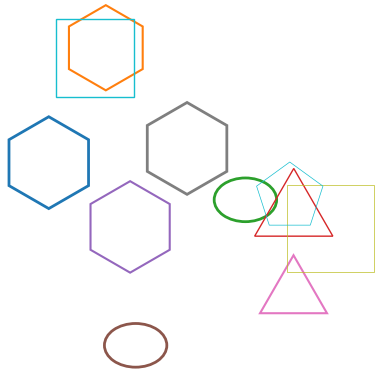[{"shape": "hexagon", "thickness": 2, "radius": 0.6, "center": [0.127, 0.577]}, {"shape": "hexagon", "thickness": 1.5, "radius": 0.55, "center": [0.275, 0.876]}, {"shape": "oval", "thickness": 2, "radius": 0.41, "center": [0.637, 0.481]}, {"shape": "triangle", "thickness": 1, "radius": 0.59, "center": [0.763, 0.445]}, {"shape": "hexagon", "thickness": 1.5, "radius": 0.59, "center": [0.338, 0.411]}, {"shape": "oval", "thickness": 2, "radius": 0.41, "center": [0.352, 0.103]}, {"shape": "triangle", "thickness": 1.5, "radius": 0.5, "center": [0.762, 0.237]}, {"shape": "hexagon", "thickness": 2, "radius": 0.6, "center": [0.486, 0.614]}, {"shape": "square", "thickness": 0.5, "radius": 0.56, "center": [0.858, 0.408]}, {"shape": "square", "thickness": 1, "radius": 0.5, "center": [0.247, 0.849]}, {"shape": "pentagon", "thickness": 0.5, "radius": 0.45, "center": [0.753, 0.489]}]